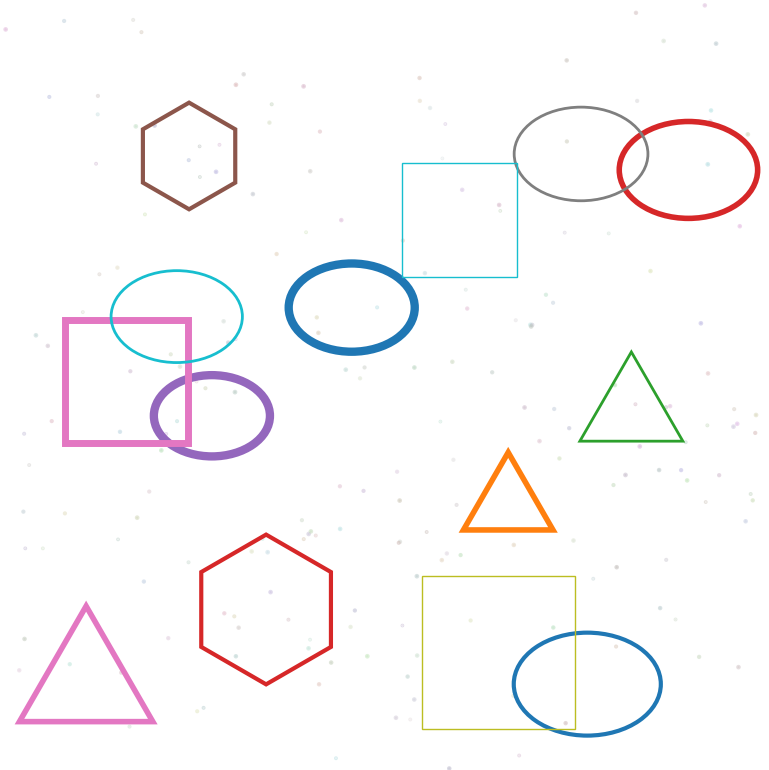[{"shape": "oval", "thickness": 3, "radius": 0.41, "center": [0.457, 0.601]}, {"shape": "oval", "thickness": 1.5, "radius": 0.48, "center": [0.763, 0.112]}, {"shape": "triangle", "thickness": 2, "radius": 0.34, "center": [0.66, 0.345]}, {"shape": "triangle", "thickness": 1, "radius": 0.39, "center": [0.82, 0.466]}, {"shape": "oval", "thickness": 2, "radius": 0.45, "center": [0.894, 0.779]}, {"shape": "hexagon", "thickness": 1.5, "radius": 0.49, "center": [0.346, 0.208]}, {"shape": "oval", "thickness": 3, "radius": 0.38, "center": [0.275, 0.46]}, {"shape": "hexagon", "thickness": 1.5, "radius": 0.35, "center": [0.246, 0.797]}, {"shape": "square", "thickness": 2.5, "radius": 0.4, "center": [0.164, 0.505]}, {"shape": "triangle", "thickness": 2, "radius": 0.5, "center": [0.112, 0.113]}, {"shape": "oval", "thickness": 1, "radius": 0.43, "center": [0.755, 0.8]}, {"shape": "square", "thickness": 0.5, "radius": 0.5, "center": [0.647, 0.152]}, {"shape": "square", "thickness": 0.5, "radius": 0.37, "center": [0.596, 0.714]}, {"shape": "oval", "thickness": 1, "radius": 0.43, "center": [0.23, 0.589]}]